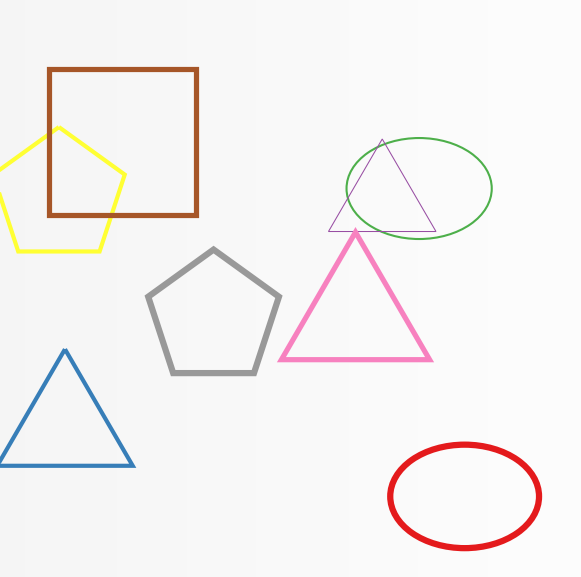[{"shape": "oval", "thickness": 3, "radius": 0.64, "center": [0.799, 0.14]}, {"shape": "triangle", "thickness": 2, "radius": 0.67, "center": [0.112, 0.26]}, {"shape": "oval", "thickness": 1, "radius": 0.62, "center": [0.721, 0.673]}, {"shape": "triangle", "thickness": 0.5, "radius": 0.53, "center": [0.658, 0.652]}, {"shape": "pentagon", "thickness": 2, "radius": 0.6, "center": [0.101, 0.66]}, {"shape": "square", "thickness": 2.5, "radius": 0.63, "center": [0.21, 0.753]}, {"shape": "triangle", "thickness": 2.5, "radius": 0.74, "center": [0.612, 0.45]}, {"shape": "pentagon", "thickness": 3, "radius": 0.59, "center": [0.367, 0.449]}]